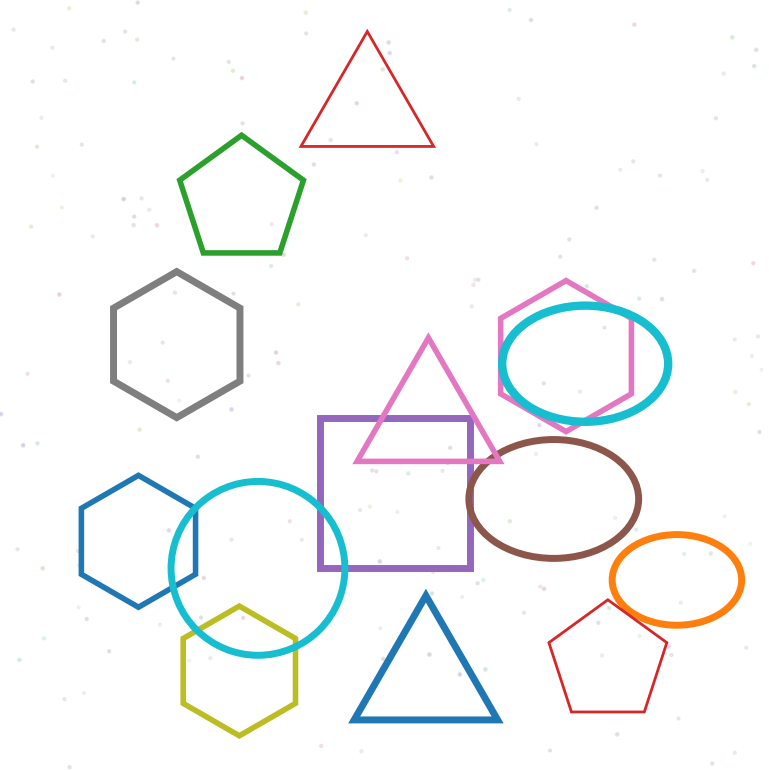[{"shape": "triangle", "thickness": 2.5, "radius": 0.54, "center": [0.553, 0.119]}, {"shape": "hexagon", "thickness": 2, "radius": 0.43, "center": [0.18, 0.297]}, {"shape": "oval", "thickness": 2.5, "radius": 0.42, "center": [0.879, 0.247]}, {"shape": "pentagon", "thickness": 2, "radius": 0.42, "center": [0.314, 0.74]}, {"shape": "triangle", "thickness": 1, "radius": 0.5, "center": [0.477, 0.86]}, {"shape": "pentagon", "thickness": 1, "radius": 0.4, "center": [0.789, 0.141]}, {"shape": "square", "thickness": 2.5, "radius": 0.49, "center": [0.513, 0.36]}, {"shape": "oval", "thickness": 2.5, "radius": 0.55, "center": [0.719, 0.352]}, {"shape": "triangle", "thickness": 2, "radius": 0.53, "center": [0.556, 0.454]}, {"shape": "hexagon", "thickness": 2, "radius": 0.49, "center": [0.735, 0.538]}, {"shape": "hexagon", "thickness": 2.5, "radius": 0.47, "center": [0.23, 0.552]}, {"shape": "hexagon", "thickness": 2, "radius": 0.42, "center": [0.311, 0.129]}, {"shape": "oval", "thickness": 3, "radius": 0.54, "center": [0.76, 0.528]}, {"shape": "circle", "thickness": 2.5, "radius": 0.56, "center": [0.335, 0.262]}]